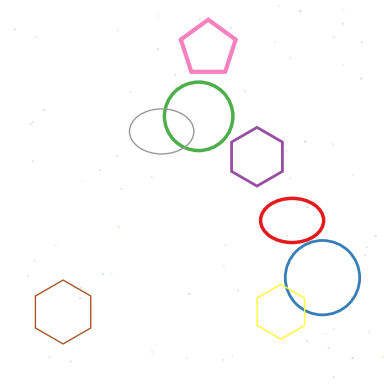[{"shape": "oval", "thickness": 2.5, "radius": 0.41, "center": [0.759, 0.427]}, {"shape": "circle", "thickness": 2, "radius": 0.48, "center": [0.838, 0.279]}, {"shape": "circle", "thickness": 2.5, "radius": 0.44, "center": [0.516, 0.698]}, {"shape": "hexagon", "thickness": 2, "radius": 0.38, "center": [0.668, 0.593]}, {"shape": "hexagon", "thickness": 1, "radius": 0.36, "center": [0.73, 0.19]}, {"shape": "hexagon", "thickness": 1, "radius": 0.41, "center": [0.164, 0.19]}, {"shape": "pentagon", "thickness": 3, "radius": 0.37, "center": [0.541, 0.874]}, {"shape": "oval", "thickness": 1, "radius": 0.42, "center": [0.42, 0.659]}]